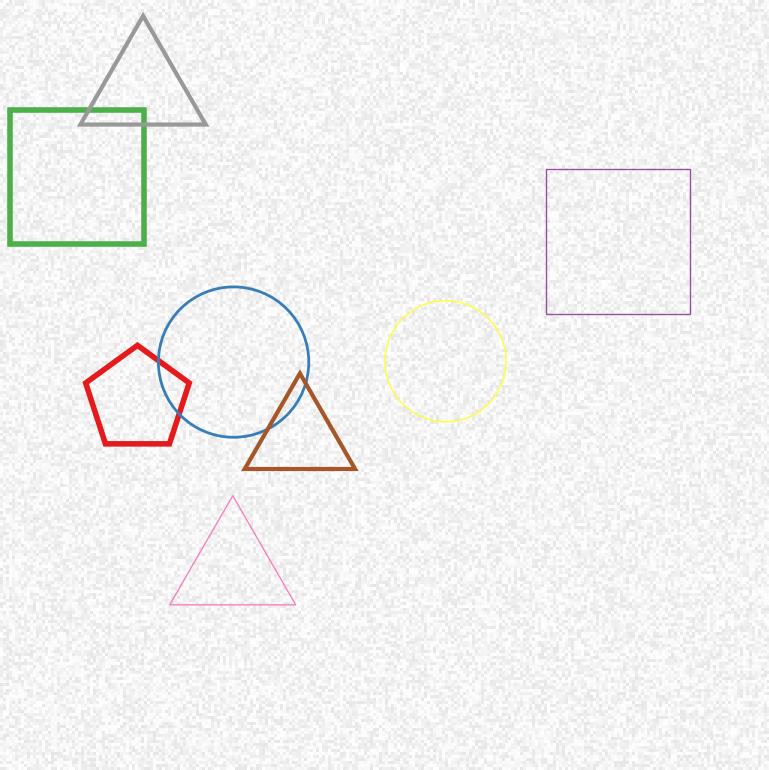[{"shape": "pentagon", "thickness": 2, "radius": 0.35, "center": [0.179, 0.481]}, {"shape": "circle", "thickness": 1, "radius": 0.49, "center": [0.303, 0.53]}, {"shape": "square", "thickness": 2, "radius": 0.44, "center": [0.1, 0.77]}, {"shape": "square", "thickness": 0.5, "radius": 0.47, "center": [0.802, 0.686]}, {"shape": "circle", "thickness": 0.5, "radius": 0.39, "center": [0.579, 0.531]}, {"shape": "triangle", "thickness": 1.5, "radius": 0.41, "center": [0.389, 0.432]}, {"shape": "triangle", "thickness": 0.5, "radius": 0.47, "center": [0.302, 0.262]}, {"shape": "triangle", "thickness": 1.5, "radius": 0.47, "center": [0.186, 0.885]}]